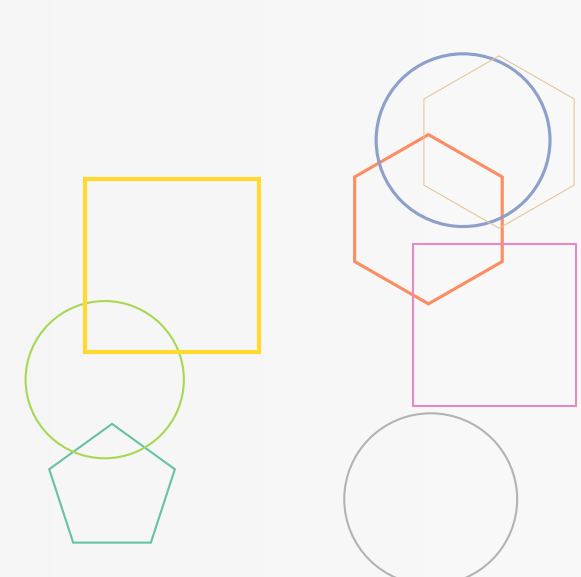[{"shape": "pentagon", "thickness": 1, "radius": 0.57, "center": [0.193, 0.151]}, {"shape": "hexagon", "thickness": 1.5, "radius": 0.73, "center": [0.737, 0.62]}, {"shape": "circle", "thickness": 1.5, "radius": 0.75, "center": [0.797, 0.756]}, {"shape": "square", "thickness": 1, "radius": 0.7, "center": [0.851, 0.436]}, {"shape": "circle", "thickness": 1, "radius": 0.68, "center": [0.18, 0.342]}, {"shape": "square", "thickness": 2, "radius": 0.75, "center": [0.296, 0.539]}, {"shape": "hexagon", "thickness": 0.5, "radius": 0.75, "center": [0.859, 0.753]}, {"shape": "circle", "thickness": 1, "radius": 0.74, "center": [0.741, 0.135]}]